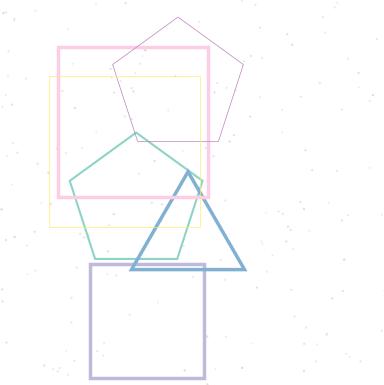[{"shape": "pentagon", "thickness": 1.5, "radius": 0.91, "center": [0.354, 0.474]}, {"shape": "square", "thickness": 2.5, "radius": 0.74, "center": [0.382, 0.167]}, {"shape": "triangle", "thickness": 2.5, "radius": 0.85, "center": [0.488, 0.384]}, {"shape": "square", "thickness": 2.5, "radius": 0.97, "center": [0.346, 0.682]}, {"shape": "pentagon", "thickness": 0.5, "radius": 0.89, "center": [0.462, 0.777]}, {"shape": "square", "thickness": 0.5, "radius": 0.98, "center": [0.323, 0.606]}]